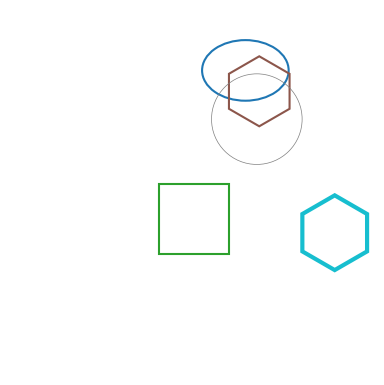[{"shape": "oval", "thickness": 1.5, "radius": 0.56, "center": [0.637, 0.817]}, {"shape": "square", "thickness": 1.5, "radius": 0.45, "center": [0.504, 0.432]}, {"shape": "hexagon", "thickness": 1.5, "radius": 0.45, "center": [0.673, 0.763]}, {"shape": "circle", "thickness": 0.5, "radius": 0.59, "center": [0.667, 0.691]}, {"shape": "hexagon", "thickness": 3, "radius": 0.49, "center": [0.869, 0.396]}]